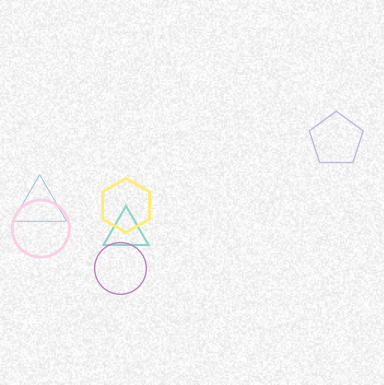[{"shape": "triangle", "thickness": 1.5, "radius": 0.34, "center": [0.327, 0.397]}, {"shape": "pentagon", "thickness": 1, "radius": 0.37, "center": [0.873, 0.637]}, {"shape": "triangle", "thickness": 0.5, "radius": 0.4, "center": [0.103, 0.466]}, {"shape": "circle", "thickness": 2, "radius": 0.37, "center": [0.106, 0.406]}, {"shape": "circle", "thickness": 1, "radius": 0.34, "center": [0.313, 0.303]}, {"shape": "hexagon", "thickness": 2, "radius": 0.35, "center": [0.328, 0.466]}]